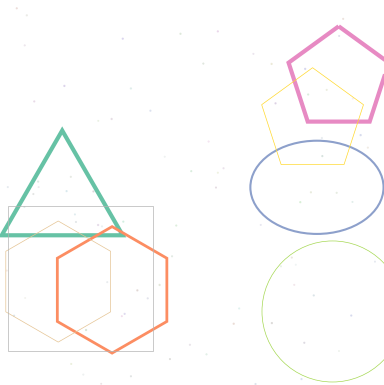[{"shape": "triangle", "thickness": 3, "radius": 0.91, "center": [0.162, 0.48]}, {"shape": "hexagon", "thickness": 2, "radius": 0.82, "center": [0.291, 0.247]}, {"shape": "oval", "thickness": 1.5, "radius": 0.86, "center": [0.823, 0.513]}, {"shape": "pentagon", "thickness": 3, "radius": 0.68, "center": [0.88, 0.795]}, {"shape": "circle", "thickness": 0.5, "radius": 0.92, "center": [0.864, 0.191]}, {"shape": "pentagon", "thickness": 0.5, "radius": 0.7, "center": [0.812, 0.685]}, {"shape": "hexagon", "thickness": 0.5, "radius": 0.79, "center": [0.151, 0.269]}, {"shape": "square", "thickness": 0.5, "radius": 0.94, "center": [0.21, 0.276]}]